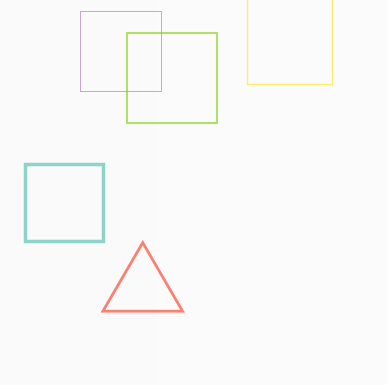[{"shape": "square", "thickness": 2.5, "radius": 0.5, "center": [0.166, 0.474]}, {"shape": "triangle", "thickness": 2, "radius": 0.59, "center": [0.368, 0.251]}, {"shape": "square", "thickness": 1.5, "radius": 0.58, "center": [0.444, 0.798]}, {"shape": "square", "thickness": 0.5, "radius": 0.52, "center": [0.311, 0.868]}, {"shape": "square", "thickness": 1, "radius": 0.55, "center": [0.747, 0.892]}]